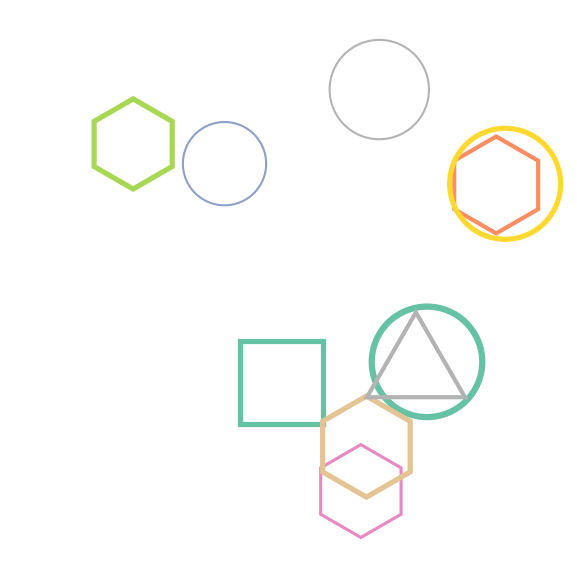[{"shape": "square", "thickness": 2.5, "radius": 0.36, "center": [0.487, 0.337]}, {"shape": "circle", "thickness": 3, "radius": 0.48, "center": [0.739, 0.373]}, {"shape": "hexagon", "thickness": 2, "radius": 0.42, "center": [0.859, 0.679]}, {"shape": "circle", "thickness": 1, "radius": 0.36, "center": [0.389, 0.716]}, {"shape": "hexagon", "thickness": 1.5, "radius": 0.4, "center": [0.625, 0.149]}, {"shape": "hexagon", "thickness": 2.5, "radius": 0.39, "center": [0.231, 0.75]}, {"shape": "circle", "thickness": 2.5, "radius": 0.48, "center": [0.875, 0.681]}, {"shape": "hexagon", "thickness": 2.5, "radius": 0.44, "center": [0.634, 0.226]}, {"shape": "triangle", "thickness": 2, "radius": 0.49, "center": [0.72, 0.36]}, {"shape": "circle", "thickness": 1, "radius": 0.43, "center": [0.657, 0.844]}]